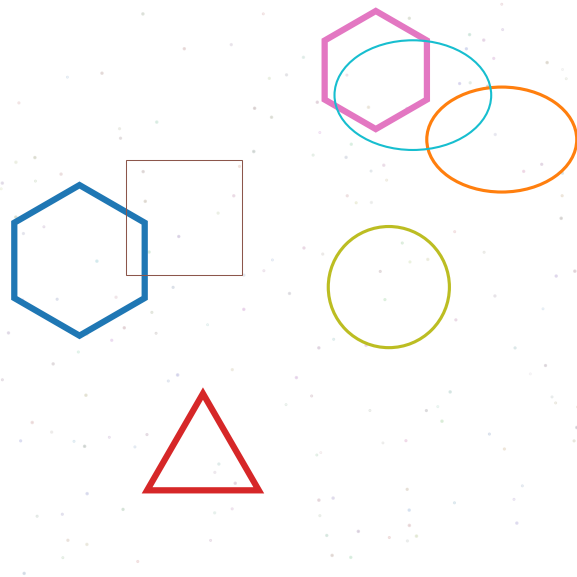[{"shape": "hexagon", "thickness": 3, "radius": 0.65, "center": [0.138, 0.548]}, {"shape": "oval", "thickness": 1.5, "radius": 0.65, "center": [0.869, 0.757]}, {"shape": "triangle", "thickness": 3, "radius": 0.56, "center": [0.351, 0.206]}, {"shape": "square", "thickness": 0.5, "radius": 0.5, "center": [0.318, 0.622]}, {"shape": "hexagon", "thickness": 3, "radius": 0.51, "center": [0.651, 0.878]}, {"shape": "circle", "thickness": 1.5, "radius": 0.52, "center": [0.673, 0.502]}, {"shape": "oval", "thickness": 1, "radius": 0.68, "center": [0.715, 0.834]}]